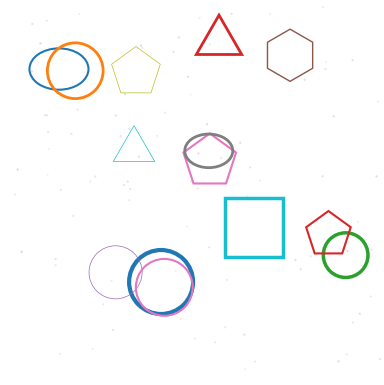[{"shape": "circle", "thickness": 3, "radius": 0.42, "center": [0.418, 0.268]}, {"shape": "oval", "thickness": 1.5, "radius": 0.38, "center": [0.153, 0.821]}, {"shape": "circle", "thickness": 2, "radius": 0.36, "center": [0.195, 0.816]}, {"shape": "circle", "thickness": 2.5, "radius": 0.29, "center": [0.898, 0.337]}, {"shape": "triangle", "thickness": 2, "radius": 0.34, "center": [0.569, 0.893]}, {"shape": "pentagon", "thickness": 1.5, "radius": 0.3, "center": [0.853, 0.391]}, {"shape": "circle", "thickness": 0.5, "radius": 0.34, "center": [0.3, 0.293]}, {"shape": "hexagon", "thickness": 1, "radius": 0.34, "center": [0.753, 0.856]}, {"shape": "pentagon", "thickness": 1.5, "radius": 0.36, "center": [0.545, 0.582]}, {"shape": "circle", "thickness": 1.5, "radius": 0.37, "center": [0.427, 0.254]}, {"shape": "oval", "thickness": 2, "radius": 0.31, "center": [0.542, 0.608]}, {"shape": "pentagon", "thickness": 0.5, "radius": 0.33, "center": [0.353, 0.813]}, {"shape": "square", "thickness": 2.5, "radius": 0.38, "center": [0.659, 0.409]}, {"shape": "triangle", "thickness": 0.5, "radius": 0.31, "center": [0.348, 0.612]}]